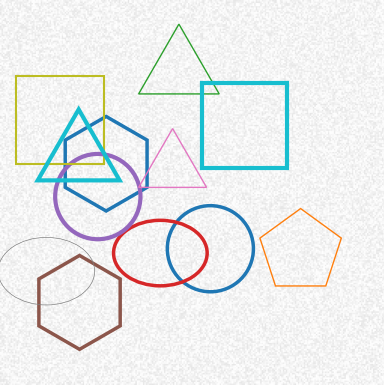[{"shape": "hexagon", "thickness": 2.5, "radius": 0.61, "center": [0.276, 0.575]}, {"shape": "circle", "thickness": 2.5, "radius": 0.56, "center": [0.546, 0.354]}, {"shape": "pentagon", "thickness": 1, "radius": 0.56, "center": [0.781, 0.347]}, {"shape": "triangle", "thickness": 1, "radius": 0.6, "center": [0.465, 0.816]}, {"shape": "oval", "thickness": 2.5, "radius": 0.61, "center": [0.417, 0.343]}, {"shape": "circle", "thickness": 3, "radius": 0.55, "center": [0.254, 0.489]}, {"shape": "hexagon", "thickness": 2.5, "radius": 0.61, "center": [0.207, 0.215]}, {"shape": "triangle", "thickness": 1, "radius": 0.51, "center": [0.448, 0.564]}, {"shape": "oval", "thickness": 0.5, "radius": 0.63, "center": [0.12, 0.296]}, {"shape": "square", "thickness": 1.5, "radius": 0.57, "center": [0.156, 0.689]}, {"shape": "triangle", "thickness": 3, "radius": 0.61, "center": [0.204, 0.593]}, {"shape": "square", "thickness": 3, "radius": 0.55, "center": [0.634, 0.675]}]